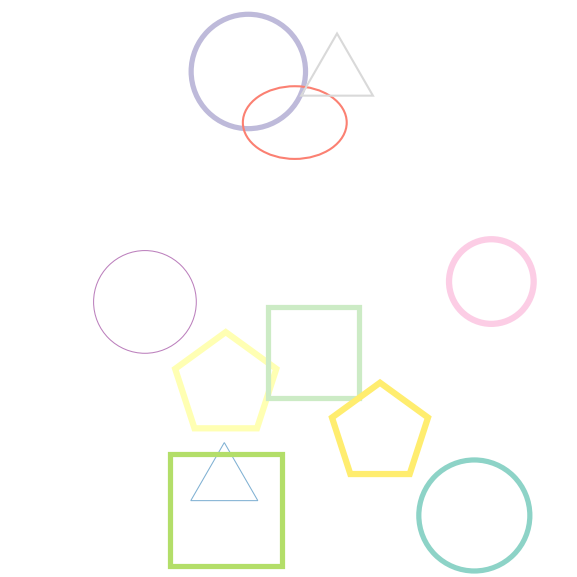[{"shape": "circle", "thickness": 2.5, "radius": 0.48, "center": [0.821, 0.107]}, {"shape": "pentagon", "thickness": 3, "radius": 0.46, "center": [0.391, 0.332]}, {"shape": "circle", "thickness": 2.5, "radius": 0.5, "center": [0.43, 0.875]}, {"shape": "oval", "thickness": 1, "radius": 0.45, "center": [0.51, 0.787]}, {"shape": "triangle", "thickness": 0.5, "radius": 0.34, "center": [0.388, 0.166]}, {"shape": "square", "thickness": 2.5, "radius": 0.49, "center": [0.391, 0.116]}, {"shape": "circle", "thickness": 3, "radius": 0.37, "center": [0.851, 0.512]}, {"shape": "triangle", "thickness": 1, "radius": 0.36, "center": [0.584, 0.869]}, {"shape": "circle", "thickness": 0.5, "radius": 0.44, "center": [0.251, 0.476]}, {"shape": "square", "thickness": 2.5, "radius": 0.39, "center": [0.543, 0.389]}, {"shape": "pentagon", "thickness": 3, "radius": 0.44, "center": [0.658, 0.249]}]